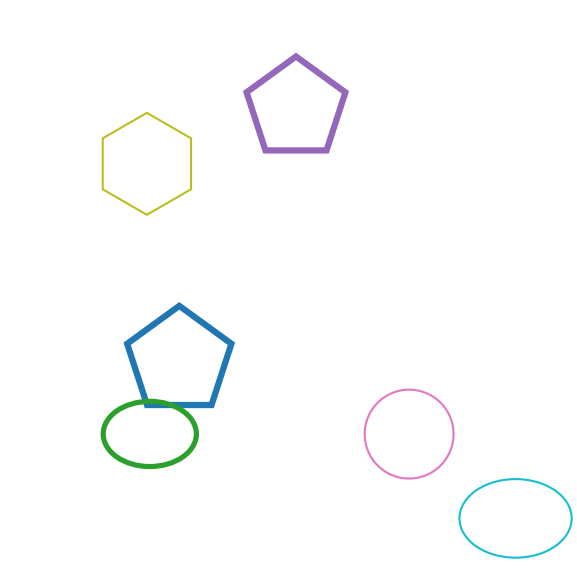[{"shape": "pentagon", "thickness": 3, "radius": 0.47, "center": [0.31, 0.375]}, {"shape": "oval", "thickness": 2.5, "radius": 0.4, "center": [0.259, 0.248]}, {"shape": "pentagon", "thickness": 3, "radius": 0.45, "center": [0.513, 0.811]}, {"shape": "circle", "thickness": 1, "radius": 0.38, "center": [0.708, 0.247]}, {"shape": "hexagon", "thickness": 1, "radius": 0.44, "center": [0.254, 0.715]}, {"shape": "oval", "thickness": 1, "radius": 0.49, "center": [0.893, 0.102]}]